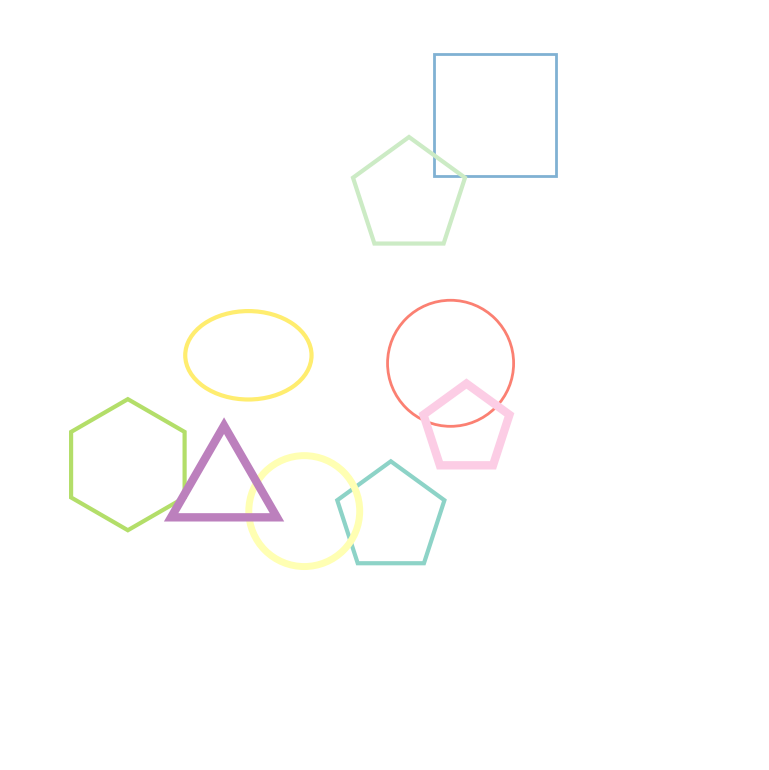[{"shape": "pentagon", "thickness": 1.5, "radius": 0.37, "center": [0.508, 0.328]}, {"shape": "circle", "thickness": 2.5, "radius": 0.36, "center": [0.395, 0.336]}, {"shape": "circle", "thickness": 1, "radius": 0.41, "center": [0.585, 0.528]}, {"shape": "square", "thickness": 1, "radius": 0.4, "center": [0.642, 0.851]}, {"shape": "hexagon", "thickness": 1.5, "radius": 0.43, "center": [0.166, 0.396]}, {"shape": "pentagon", "thickness": 3, "radius": 0.29, "center": [0.606, 0.443]}, {"shape": "triangle", "thickness": 3, "radius": 0.4, "center": [0.291, 0.368]}, {"shape": "pentagon", "thickness": 1.5, "radius": 0.38, "center": [0.531, 0.746]}, {"shape": "oval", "thickness": 1.5, "radius": 0.41, "center": [0.323, 0.539]}]